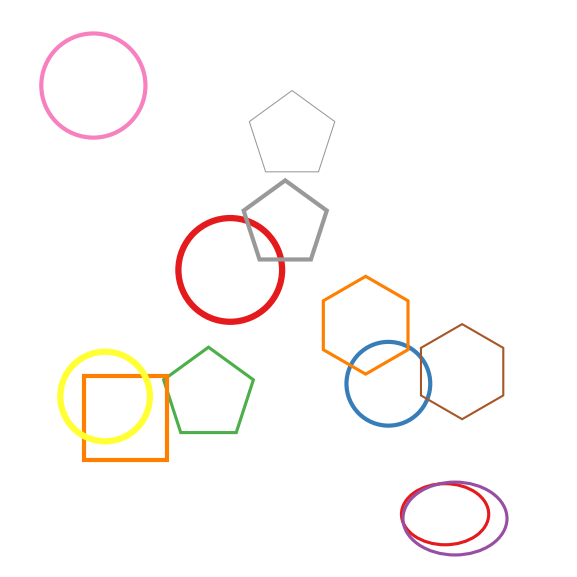[{"shape": "oval", "thickness": 1.5, "radius": 0.38, "center": [0.771, 0.109]}, {"shape": "circle", "thickness": 3, "radius": 0.45, "center": [0.399, 0.532]}, {"shape": "circle", "thickness": 2, "radius": 0.36, "center": [0.672, 0.335]}, {"shape": "pentagon", "thickness": 1.5, "radius": 0.41, "center": [0.361, 0.316]}, {"shape": "oval", "thickness": 1.5, "radius": 0.45, "center": [0.788, 0.101]}, {"shape": "square", "thickness": 2, "radius": 0.36, "center": [0.218, 0.275]}, {"shape": "hexagon", "thickness": 1.5, "radius": 0.42, "center": [0.633, 0.436]}, {"shape": "circle", "thickness": 3, "radius": 0.39, "center": [0.182, 0.313]}, {"shape": "hexagon", "thickness": 1, "radius": 0.41, "center": [0.8, 0.356]}, {"shape": "circle", "thickness": 2, "radius": 0.45, "center": [0.162, 0.851]}, {"shape": "pentagon", "thickness": 0.5, "radius": 0.39, "center": [0.506, 0.765]}, {"shape": "pentagon", "thickness": 2, "radius": 0.38, "center": [0.494, 0.611]}]